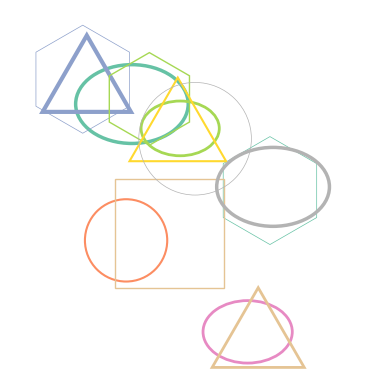[{"shape": "oval", "thickness": 2.5, "radius": 0.73, "center": [0.343, 0.73]}, {"shape": "hexagon", "thickness": 0.5, "radius": 0.7, "center": [0.701, 0.505]}, {"shape": "circle", "thickness": 1.5, "radius": 0.53, "center": [0.327, 0.376]}, {"shape": "hexagon", "thickness": 0.5, "radius": 0.7, "center": [0.215, 0.794]}, {"shape": "triangle", "thickness": 3, "radius": 0.66, "center": [0.225, 0.776]}, {"shape": "oval", "thickness": 2, "radius": 0.58, "center": [0.643, 0.138]}, {"shape": "hexagon", "thickness": 1, "radius": 0.6, "center": [0.388, 0.743]}, {"shape": "oval", "thickness": 2, "radius": 0.51, "center": [0.468, 0.667]}, {"shape": "triangle", "thickness": 1.5, "radius": 0.72, "center": [0.462, 0.654]}, {"shape": "square", "thickness": 1, "radius": 0.71, "center": [0.44, 0.394]}, {"shape": "triangle", "thickness": 2, "radius": 0.69, "center": [0.671, 0.115]}, {"shape": "circle", "thickness": 0.5, "radius": 0.73, "center": [0.507, 0.64]}, {"shape": "oval", "thickness": 2.5, "radius": 0.73, "center": [0.709, 0.515]}]